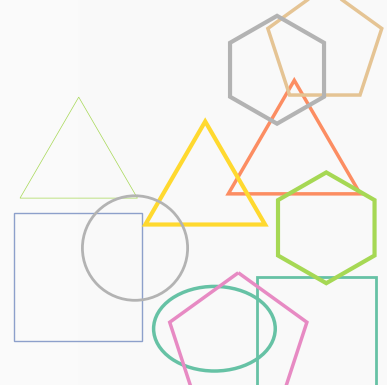[{"shape": "oval", "thickness": 2.5, "radius": 0.78, "center": [0.553, 0.146]}, {"shape": "square", "thickness": 2, "radius": 0.77, "center": [0.817, 0.126]}, {"shape": "triangle", "thickness": 2.5, "radius": 0.98, "center": [0.759, 0.595]}, {"shape": "square", "thickness": 1, "radius": 0.83, "center": [0.202, 0.28]}, {"shape": "pentagon", "thickness": 2.5, "radius": 0.93, "center": [0.615, 0.105]}, {"shape": "hexagon", "thickness": 3, "radius": 0.72, "center": [0.842, 0.408]}, {"shape": "triangle", "thickness": 0.5, "radius": 0.87, "center": [0.203, 0.573]}, {"shape": "triangle", "thickness": 3, "radius": 0.89, "center": [0.53, 0.506]}, {"shape": "pentagon", "thickness": 2.5, "radius": 0.77, "center": [0.838, 0.878]}, {"shape": "hexagon", "thickness": 3, "radius": 0.7, "center": [0.715, 0.819]}, {"shape": "circle", "thickness": 2, "radius": 0.68, "center": [0.348, 0.356]}]